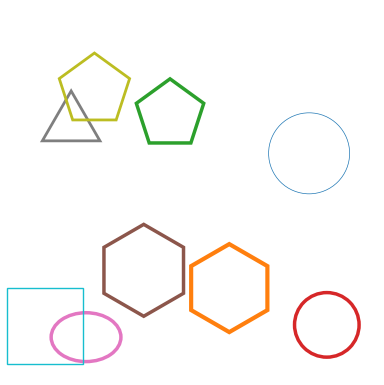[{"shape": "circle", "thickness": 0.5, "radius": 0.53, "center": [0.803, 0.602]}, {"shape": "hexagon", "thickness": 3, "radius": 0.57, "center": [0.596, 0.252]}, {"shape": "pentagon", "thickness": 2.5, "radius": 0.46, "center": [0.442, 0.703]}, {"shape": "circle", "thickness": 2.5, "radius": 0.42, "center": [0.849, 0.156]}, {"shape": "hexagon", "thickness": 2.5, "radius": 0.6, "center": [0.373, 0.298]}, {"shape": "oval", "thickness": 2.5, "radius": 0.45, "center": [0.223, 0.124]}, {"shape": "triangle", "thickness": 2, "radius": 0.43, "center": [0.185, 0.677]}, {"shape": "pentagon", "thickness": 2, "radius": 0.48, "center": [0.245, 0.766]}, {"shape": "square", "thickness": 1, "radius": 0.49, "center": [0.118, 0.153]}]